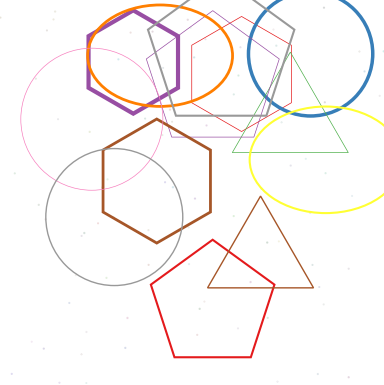[{"shape": "hexagon", "thickness": 0.5, "radius": 0.75, "center": [0.627, 0.808]}, {"shape": "pentagon", "thickness": 1.5, "radius": 0.84, "center": [0.552, 0.209]}, {"shape": "circle", "thickness": 2.5, "radius": 0.81, "center": [0.807, 0.86]}, {"shape": "triangle", "thickness": 0.5, "radius": 0.87, "center": [0.754, 0.691]}, {"shape": "pentagon", "thickness": 0.5, "radius": 0.91, "center": [0.553, 0.791]}, {"shape": "hexagon", "thickness": 3, "radius": 0.67, "center": [0.346, 0.839]}, {"shape": "oval", "thickness": 2, "radius": 0.94, "center": [0.416, 0.855]}, {"shape": "oval", "thickness": 1.5, "radius": 0.99, "center": [0.846, 0.585]}, {"shape": "hexagon", "thickness": 2, "radius": 0.81, "center": [0.407, 0.53]}, {"shape": "triangle", "thickness": 1, "radius": 0.79, "center": [0.677, 0.332]}, {"shape": "circle", "thickness": 0.5, "radius": 0.92, "center": [0.239, 0.69]}, {"shape": "circle", "thickness": 1, "radius": 0.89, "center": [0.297, 0.436]}, {"shape": "pentagon", "thickness": 1.5, "radius": 1.0, "center": [0.574, 0.861]}]